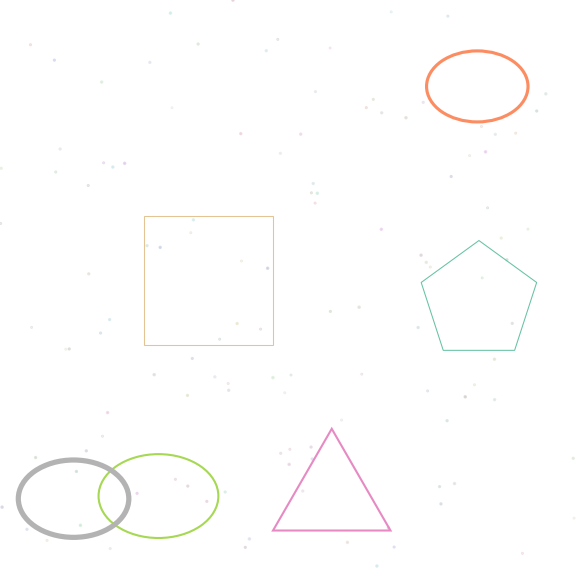[{"shape": "pentagon", "thickness": 0.5, "radius": 0.53, "center": [0.829, 0.478]}, {"shape": "oval", "thickness": 1.5, "radius": 0.44, "center": [0.826, 0.85]}, {"shape": "triangle", "thickness": 1, "radius": 0.59, "center": [0.574, 0.139]}, {"shape": "oval", "thickness": 1, "radius": 0.52, "center": [0.274, 0.14]}, {"shape": "square", "thickness": 0.5, "radius": 0.56, "center": [0.361, 0.513]}, {"shape": "oval", "thickness": 2.5, "radius": 0.48, "center": [0.127, 0.136]}]